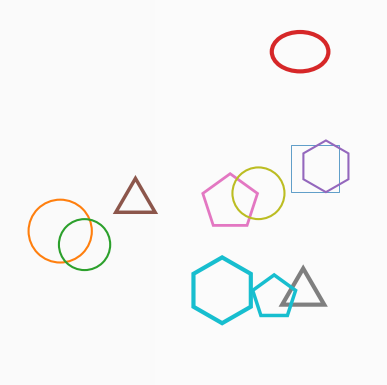[{"shape": "square", "thickness": 0.5, "radius": 0.31, "center": [0.814, 0.562]}, {"shape": "circle", "thickness": 1.5, "radius": 0.41, "center": [0.155, 0.4]}, {"shape": "circle", "thickness": 1.5, "radius": 0.33, "center": [0.218, 0.365]}, {"shape": "oval", "thickness": 3, "radius": 0.37, "center": [0.774, 0.866]}, {"shape": "hexagon", "thickness": 1.5, "radius": 0.34, "center": [0.841, 0.568]}, {"shape": "triangle", "thickness": 2.5, "radius": 0.29, "center": [0.35, 0.478]}, {"shape": "pentagon", "thickness": 2, "radius": 0.37, "center": [0.594, 0.475]}, {"shape": "triangle", "thickness": 3, "radius": 0.31, "center": [0.782, 0.24]}, {"shape": "circle", "thickness": 1.5, "radius": 0.34, "center": [0.667, 0.498]}, {"shape": "hexagon", "thickness": 3, "radius": 0.43, "center": [0.573, 0.246]}, {"shape": "pentagon", "thickness": 2.5, "radius": 0.29, "center": [0.707, 0.228]}]